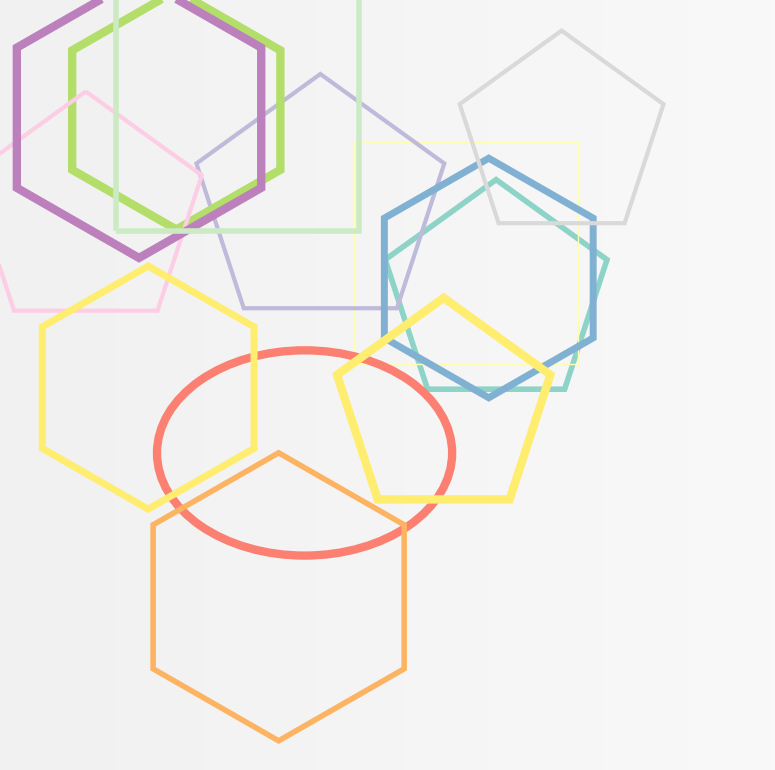[{"shape": "pentagon", "thickness": 2, "radius": 0.75, "center": [0.64, 0.616]}, {"shape": "square", "thickness": 0.5, "radius": 0.72, "center": [0.601, 0.671]}, {"shape": "pentagon", "thickness": 1.5, "radius": 0.84, "center": [0.413, 0.736]}, {"shape": "oval", "thickness": 3, "radius": 0.95, "center": [0.393, 0.412]}, {"shape": "hexagon", "thickness": 2.5, "radius": 0.78, "center": [0.631, 0.639]}, {"shape": "hexagon", "thickness": 2, "radius": 0.94, "center": [0.36, 0.225]}, {"shape": "hexagon", "thickness": 3, "radius": 0.78, "center": [0.227, 0.857]}, {"shape": "pentagon", "thickness": 1.5, "radius": 0.79, "center": [0.111, 0.724]}, {"shape": "pentagon", "thickness": 1.5, "radius": 0.69, "center": [0.725, 0.822]}, {"shape": "hexagon", "thickness": 3, "radius": 0.91, "center": [0.179, 0.847]}, {"shape": "square", "thickness": 2, "radius": 0.78, "center": [0.306, 0.856]}, {"shape": "hexagon", "thickness": 2.5, "radius": 0.79, "center": [0.191, 0.497]}, {"shape": "pentagon", "thickness": 3, "radius": 0.72, "center": [0.572, 0.468]}]